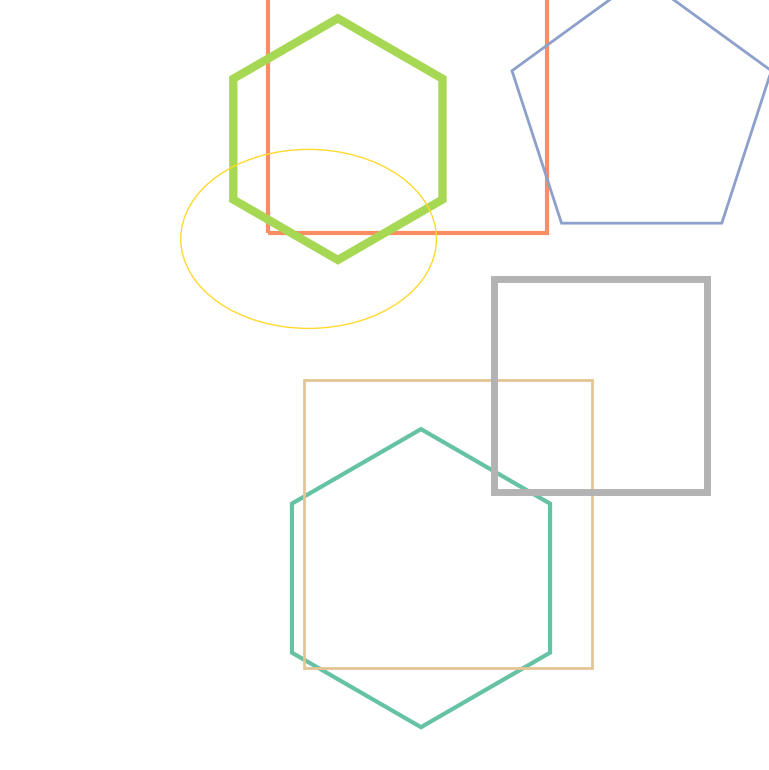[{"shape": "hexagon", "thickness": 1.5, "radius": 0.97, "center": [0.547, 0.249]}, {"shape": "square", "thickness": 1.5, "radius": 0.91, "center": [0.529, 0.879]}, {"shape": "pentagon", "thickness": 1, "radius": 0.89, "center": [0.833, 0.853]}, {"shape": "hexagon", "thickness": 3, "radius": 0.78, "center": [0.439, 0.819]}, {"shape": "oval", "thickness": 0.5, "radius": 0.83, "center": [0.401, 0.69]}, {"shape": "square", "thickness": 1, "radius": 0.94, "center": [0.582, 0.319]}, {"shape": "square", "thickness": 2.5, "radius": 0.69, "center": [0.78, 0.5]}]